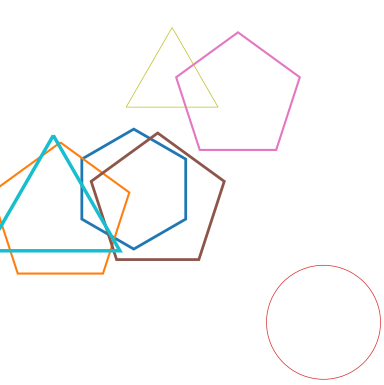[{"shape": "hexagon", "thickness": 2, "radius": 0.78, "center": [0.347, 0.509]}, {"shape": "pentagon", "thickness": 1.5, "radius": 0.94, "center": [0.157, 0.442]}, {"shape": "circle", "thickness": 0.5, "radius": 0.74, "center": [0.84, 0.163]}, {"shape": "pentagon", "thickness": 2, "radius": 0.91, "center": [0.41, 0.473]}, {"shape": "pentagon", "thickness": 1.5, "radius": 0.84, "center": [0.618, 0.747]}, {"shape": "triangle", "thickness": 0.5, "radius": 0.69, "center": [0.447, 0.791]}, {"shape": "triangle", "thickness": 2.5, "radius": 1.0, "center": [0.139, 0.448]}]